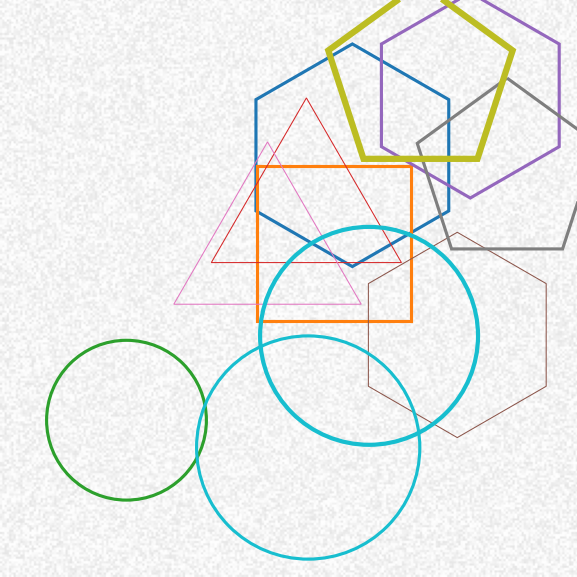[{"shape": "hexagon", "thickness": 1.5, "radius": 0.96, "center": [0.61, 0.73]}, {"shape": "square", "thickness": 1.5, "radius": 0.67, "center": [0.579, 0.577]}, {"shape": "circle", "thickness": 1.5, "radius": 0.69, "center": [0.219, 0.272]}, {"shape": "triangle", "thickness": 0.5, "radius": 0.95, "center": [0.531, 0.639]}, {"shape": "hexagon", "thickness": 1.5, "radius": 0.89, "center": [0.814, 0.834]}, {"shape": "hexagon", "thickness": 0.5, "radius": 0.89, "center": [0.792, 0.419]}, {"shape": "triangle", "thickness": 0.5, "radius": 0.94, "center": [0.463, 0.566]}, {"shape": "pentagon", "thickness": 1.5, "radius": 0.82, "center": [0.878, 0.7]}, {"shape": "pentagon", "thickness": 3, "radius": 0.84, "center": [0.728, 0.86]}, {"shape": "circle", "thickness": 1.5, "radius": 0.97, "center": [0.534, 0.224]}, {"shape": "circle", "thickness": 2, "radius": 0.94, "center": [0.639, 0.418]}]